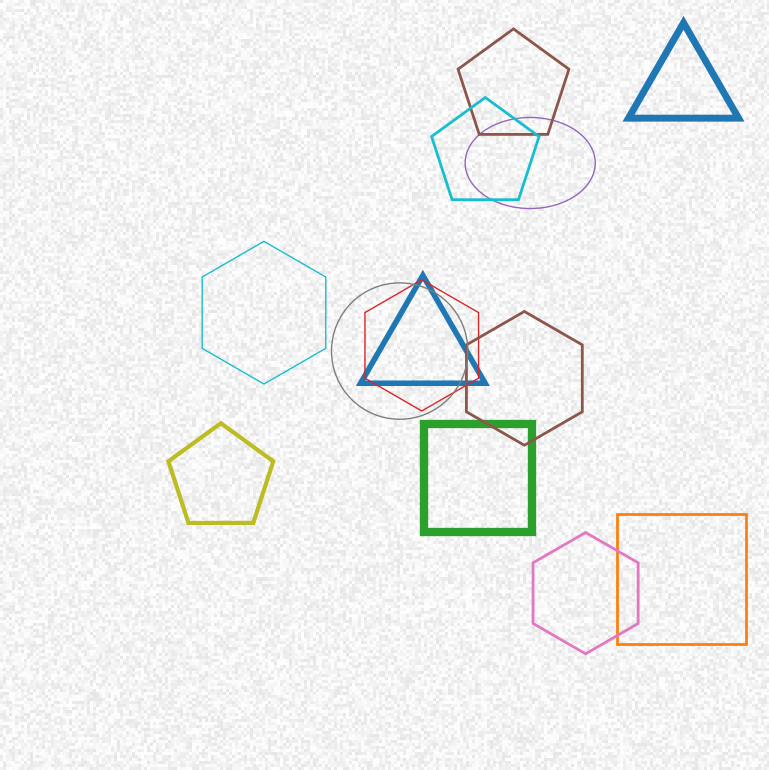[{"shape": "triangle", "thickness": 2, "radius": 0.47, "center": [0.549, 0.549]}, {"shape": "triangle", "thickness": 2.5, "radius": 0.41, "center": [0.888, 0.888]}, {"shape": "square", "thickness": 1, "radius": 0.42, "center": [0.885, 0.248]}, {"shape": "square", "thickness": 3, "radius": 0.35, "center": [0.621, 0.379]}, {"shape": "hexagon", "thickness": 0.5, "radius": 0.43, "center": [0.548, 0.551]}, {"shape": "oval", "thickness": 0.5, "radius": 0.42, "center": [0.689, 0.788]}, {"shape": "hexagon", "thickness": 1, "radius": 0.43, "center": [0.681, 0.509]}, {"shape": "pentagon", "thickness": 1, "radius": 0.38, "center": [0.667, 0.887]}, {"shape": "hexagon", "thickness": 1, "radius": 0.39, "center": [0.761, 0.23]}, {"shape": "circle", "thickness": 0.5, "radius": 0.44, "center": [0.519, 0.544]}, {"shape": "pentagon", "thickness": 1.5, "radius": 0.36, "center": [0.287, 0.379]}, {"shape": "pentagon", "thickness": 1, "radius": 0.37, "center": [0.63, 0.8]}, {"shape": "hexagon", "thickness": 0.5, "radius": 0.46, "center": [0.343, 0.594]}]